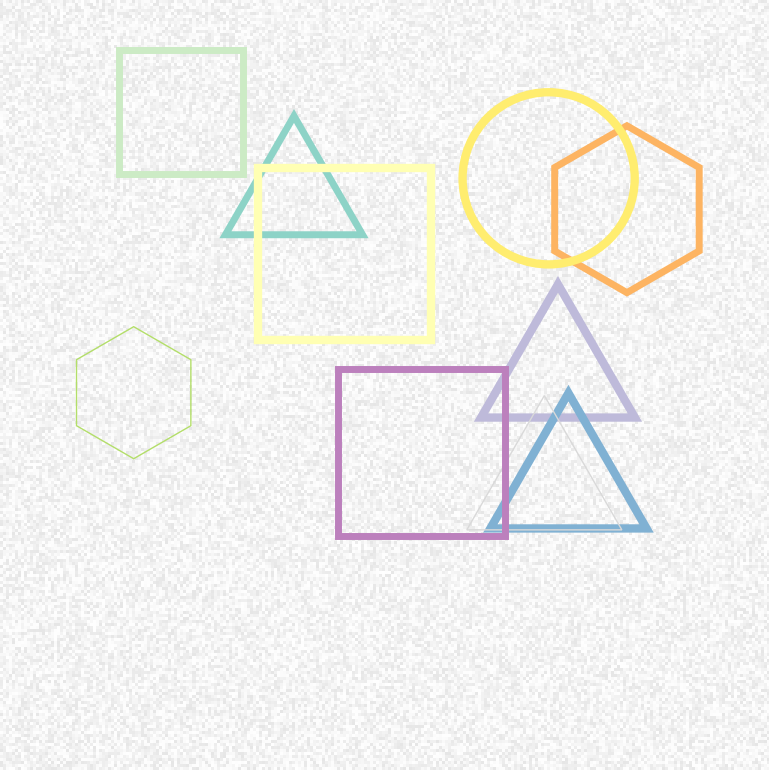[{"shape": "triangle", "thickness": 2.5, "radius": 0.51, "center": [0.382, 0.747]}, {"shape": "square", "thickness": 3, "radius": 0.56, "center": [0.447, 0.67]}, {"shape": "triangle", "thickness": 3, "radius": 0.58, "center": [0.725, 0.515]}, {"shape": "triangle", "thickness": 3, "radius": 0.59, "center": [0.738, 0.372]}, {"shape": "hexagon", "thickness": 2.5, "radius": 0.54, "center": [0.814, 0.728]}, {"shape": "hexagon", "thickness": 0.5, "radius": 0.43, "center": [0.174, 0.49]}, {"shape": "triangle", "thickness": 0.5, "radius": 0.58, "center": [0.707, 0.37]}, {"shape": "square", "thickness": 2.5, "radius": 0.54, "center": [0.547, 0.413]}, {"shape": "square", "thickness": 2.5, "radius": 0.4, "center": [0.235, 0.855]}, {"shape": "circle", "thickness": 3, "radius": 0.56, "center": [0.713, 0.768]}]